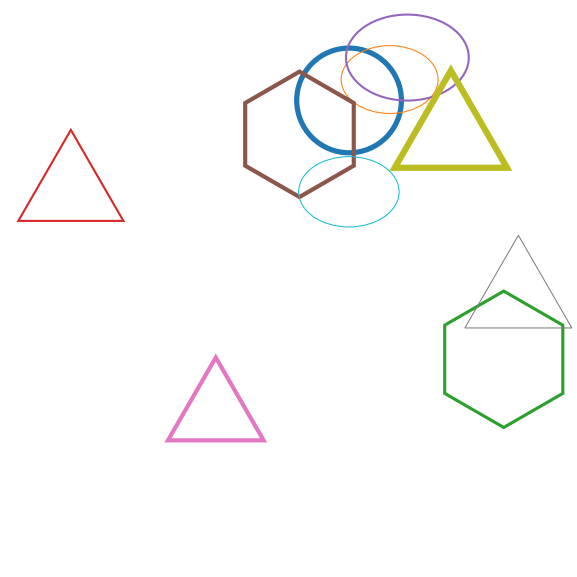[{"shape": "circle", "thickness": 2.5, "radius": 0.45, "center": [0.604, 0.825]}, {"shape": "oval", "thickness": 0.5, "radius": 0.42, "center": [0.675, 0.861]}, {"shape": "hexagon", "thickness": 1.5, "radius": 0.59, "center": [0.872, 0.377]}, {"shape": "triangle", "thickness": 1, "radius": 0.53, "center": [0.123, 0.669]}, {"shape": "oval", "thickness": 1, "radius": 0.53, "center": [0.705, 0.899]}, {"shape": "hexagon", "thickness": 2, "radius": 0.54, "center": [0.519, 0.767]}, {"shape": "triangle", "thickness": 2, "radius": 0.48, "center": [0.374, 0.284]}, {"shape": "triangle", "thickness": 0.5, "radius": 0.53, "center": [0.898, 0.485]}, {"shape": "triangle", "thickness": 3, "radius": 0.56, "center": [0.781, 0.765]}, {"shape": "oval", "thickness": 0.5, "radius": 0.43, "center": [0.604, 0.667]}]